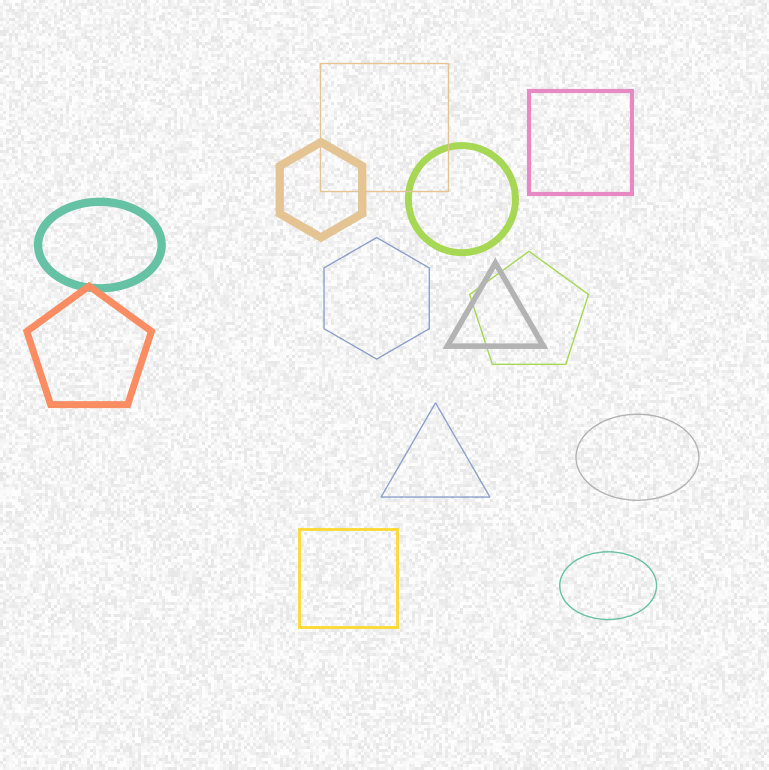[{"shape": "oval", "thickness": 0.5, "radius": 0.31, "center": [0.79, 0.239]}, {"shape": "oval", "thickness": 3, "radius": 0.4, "center": [0.13, 0.682]}, {"shape": "pentagon", "thickness": 2.5, "radius": 0.43, "center": [0.116, 0.543]}, {"shape": "hexagon", "thickness": 0.5, "radius": 0.39, "center": [0.489, 0.613]}, {"shape": "triangle", "thickness": 0.5, "radius": 0.41, "center": [0.566, 0.395]}, {"shape": "square", "thickness": 1.5, "radius": 0.34, "center": [0.754, 0.815]}, {"shape": "pentagon", "thickness": 0.5, "radius": 0.41, "center": [0.687, 0.593]}, {"shape": "circle", "thickness": 2.5, "radius": 0.35, "center": [0.6, 0.741]}, {"shape": "square", "thickness": 1, "radius": 0.32, "center": [0.453, 0.249]}, {"shape": "square", "thickness": 0.5, "radius": 0.41, "center": [0.498, 0.835]}, {"shape": "hexagon", "thickness": 3, "radius": 0.31, "center": [0.417, 0.753]}, {"shape": "oval", "thickness": 0.5, "radius": 0.4, "center": [0.828, 0.406]}, {"shape": "triangle", "thickness": 2, "radius": 0.36, "center": [0.643, 0.586]}]